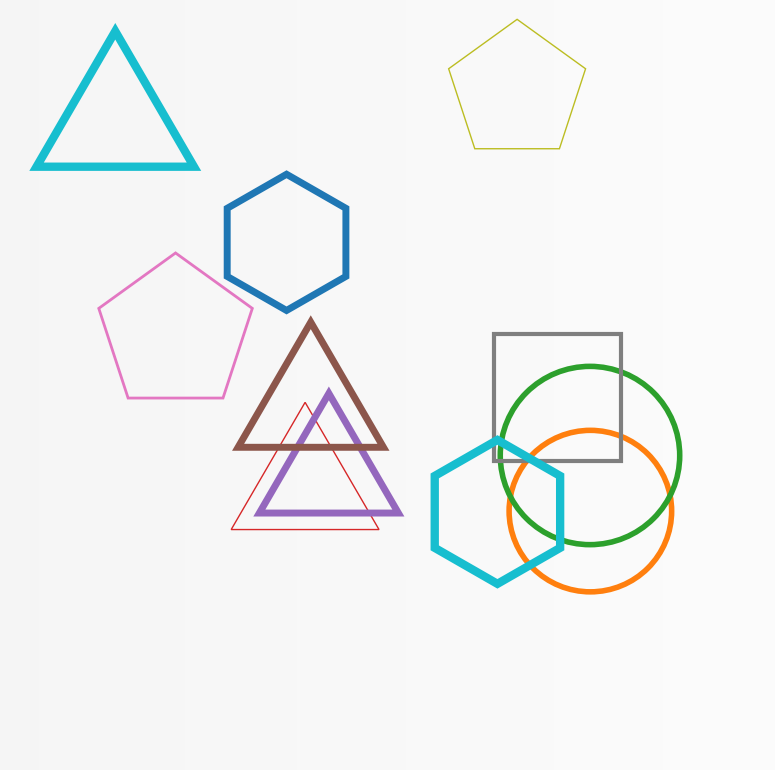[{"shape": "hexagon", "thickness": 2.5, "radius": 0.44, "center": [0.37, 0.685]}, {"shape": "circle", "thickness": 2, "radius": 0.52, "center": [0.762, 0.336]}, {"shape": "circle", "thickness": 2, "radius": 0.58, "center": [0.761, 0.408]}, {"shape": "triangle", "thickness": 0.5, "radius": 0.55, "center": [0.394, 0.367]}, {"shape": "triangle", "thickness": 2.5, "radius": 0.52, "center": [0.424, 0.385]}, {"shape": "triangle", "thickness": 2.5, "radius": 0.54, "center": [0.401, 0.473]}, {"shape": "pentagon", "thickness": 1, "radius": 0.52, "center": [0.227, 0.567]}, {"shape": "square", "thickness": 1.5, "radius": 0.41, "center": [0.719, 0.484]}, {"shape": "pentagon", "thickness": 0.5, "radius": 0.46, "center": [0.667, 0.882]}, {"shape": "triangle", "thickness": 3, "radius": 0.59, "center": [0.149, 0.842]}, {"shape": "hexagon", "thickness": 3, "radius": 0.47, "center": [0.642, 0.335]}]